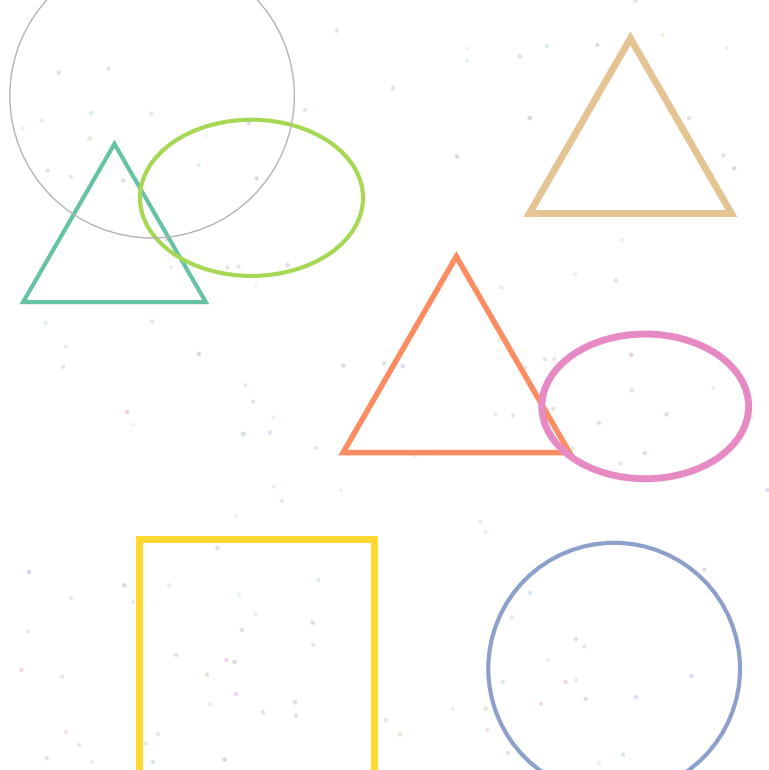[{"shape": "triangle", "thickness": 1.5, "radius": 0.69, "center": [0.149, 0.676]}, {"shape": "triangle", "thickness": 2, "radius": 0.85, "center": [0.593, 0.497]}, {"shape": "circle", "thickness": 1.5, "radius": 0.82, "center": [0.798, 0.132]}, {"shape": "oval", "thickness": 2.5, "radius": 0.67, "center": [0.838, 0.472]}, {"shape": "oval", "thickness": 1.5, "radius": 0.72, "center": [0.327, 0.743]}, {"shape": "square", "thickness": 2.5, "radius": 0.76, "center": [0.333, 0.147]}, {"shape": "triangle", "thickness": 2.5, "radius": 0.76, "center": [0.819, 0.799]}, {"shape": "circle", "thickness": 0.5, "radius": 0.92, "center": [0.198, 0.876]}]